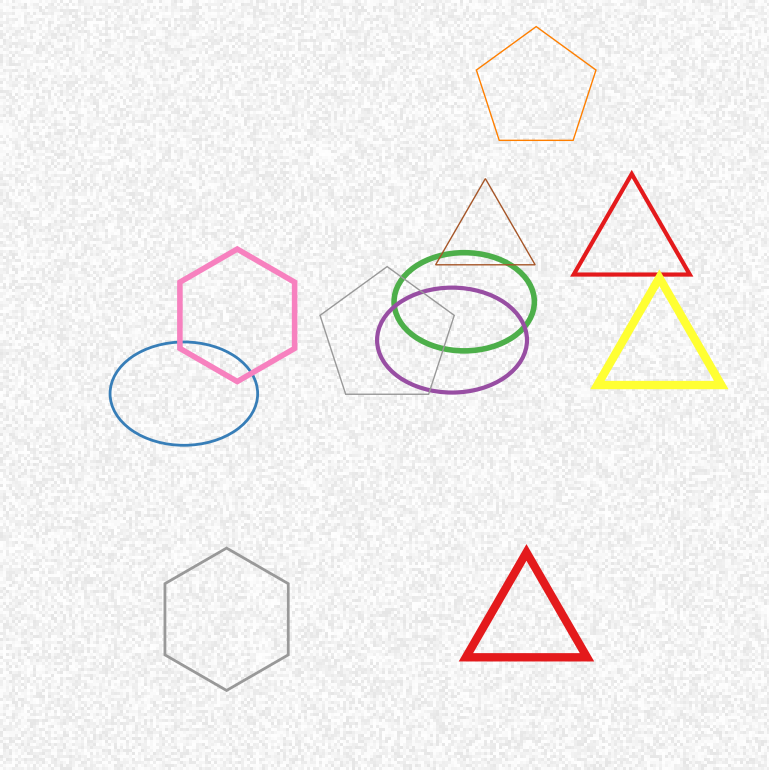[{"shape": "triangle", "thickness": 1.5, "radius": 0.44, "center": [0.82, 0.687]}, {"shape": "triangle", "thickness": 3, "radius": 0.45, "center": [0.684, 0.192]}, {"shape": "oval", "thickness": 1, "radius": 0.48, "center": [0.239, 0.489]}, {"shape": "oval", "thickness": 2, "radius": 0.46, "center": [0.603, 0.608]}, {"shape": "oval", "thickness": 1.5, "radius": 0.49, "center": [0.587, 0.558]}, {"shape": "pentagon", "thickness": 0.5, "radius": 0.41, "center": [0.696, 0.884]}, {"shape": "triangle", "thickness": 3, "radius": 0.46, "center": [0.856, 0.546]}, {"shape": "triangle", "thickness": 0.5, "radius": 0.37, "center": [0.63, 0.693]}, {"shape": "hexagon", "thickness": 2, "radius": 0.43, "center": [0.308, 0.591]}, {"shape": "hexagon", "thickness": 1, "radius": 0.46, "center": [0.294, 0.196]}, {"shape": "pentagon", "thickness": 0.5, "radius": 0.46, "center": [0.503, 0.562]}]